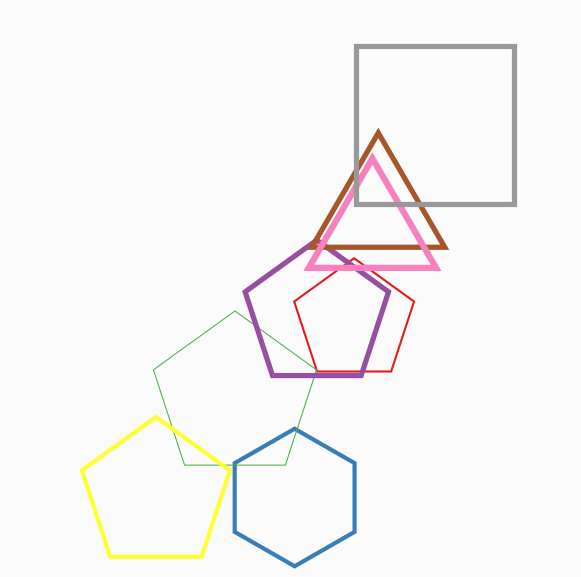[{"shape": "pentagon", "thickness": 1, "radius": 0.54, "center": [0.609, 0.444]}, {"shape": "hexagon", "thickness": 2, "radius": 0.6, "center": [0.507, 0.138]}, {"shape": "pentagon", "thickness": 0.5, "radius": 0.74, "center": [0.404, 0.313]}, {"shape": "pentagon", "thickness": 2.5, "radius": 0.65, "center": [0.545, 0.454]}, {"shape": "pentagon", "thickness": 2, "radius": 0.67, "center": [0.268, 0.143]}, {"shape": "triangle", "thickness": 2.5, "radius": 0.66, "center": [0.651, 0.637]}, {"shape": "triangle", "thickness": 3, "radius": 0.63, "center": [0.641, 0.599]}, {"shape": "square", "thickness": 2.5, "radius": 0.68, "center": [0.748, 0.783]}]